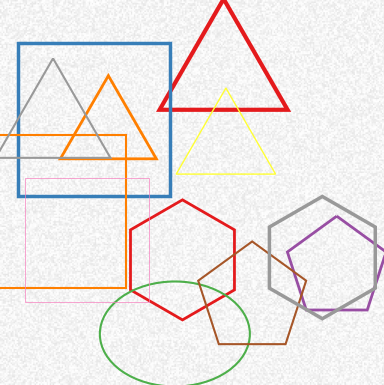[{"shape": "triangle", "thickness": 3, "radius": 0.96, "center": [0.581, 0.811]}, {"shape": "hexagon", "thickness": 2, "radius": 0.78, "center": [0.474, 0.325]}, {"shape": "square", "thickness": 2.5, "radius": 0.99, "center": [0.244, 0.69]}, {"shape": "oval", "thickness": 1.5, "radius": 0.97, "center": [0.454, 0.133]}, {"shape": "pentagon", "thickness": 2, "radius": 0.67, "center": [0.875, 0.304]}, {"shape": "square", "thickness": 1.5, "radius": 1.0, "center": [0.129, 0.451]}, {"shape": "triangle", "thickness": 2, "radius": 0.72, "center": [0.281, 0.659]}, {"shape": "triangle", "thickness": 1, "radius": 0.75, "center": [0.587, 0.622]}, {"shape": "pentagon", "thickness": 1.5, "radius": 0.74, "center": [0.655, 0.225]}, {"shape": "square", "thickness": 0.5, "radius": 0.81, "center": [0.226, 0.376]}, {"shape": "hexagon", "thickness": 2.5, "radius": 0.79, "center": [0.837, 0.331]}, {"shape": "triangle", "thickness": 1.5, "radius": 0.86, "center": [0.138, 0.676]}]